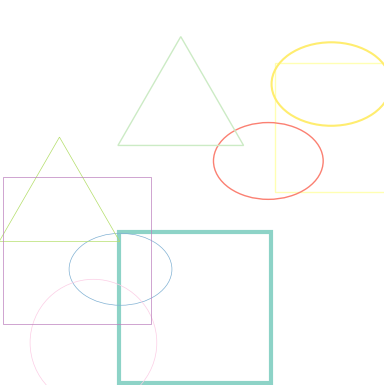[{"shape": "square", "thickness": 3, "radius": 0.98, "center": [0.506, 0.202]}, {"shape": "square", "thickness": 1, "radius": 0.84, "center": [0.883, 0.669]}, {"shape": "oval", "thickness": 1, "radius": 0.71, "center": [0.697, 0.582]}, {"shape": "oval", "thickness": 0.5, "radius": 0.67, "center": [0.313, 0.301]}, {"shape": "triangle", "thickness": 0.5, "radius": 0.9, "center": [0.154, 0.463]}, {"shape": "circle", "thickness": 0.5, "radius": 0.82, "center": [0.243, 0.11]}, {"shape": "square", "thickness": 0.5, "radius": 0.96, "center": [0.199, 0.349]}, {"shape": "triangle", "thickness": 1, "radius": 0.94, "center": [0.469, 0.716]}, {"shape": "oval", "thickness": 1.5, "radius": 0.77, "center": [0.86, 0.782]}]